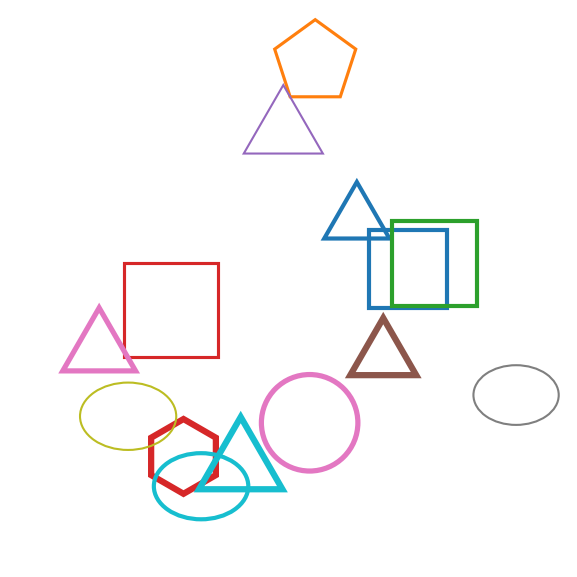[{"shape": "square", "thickness": 2, "radius": 0.34, "center": [0.707, 0.534]}, {"shape": "triangle", "thickness": 2, "radius": 0.33, "center": [0.618, 0.619]}, {"shape": "pentagon", "thickness": 1.5, "radius": 0.37, "center": [0.546, 0.891]}, {"shape": "square", "thickness": 2, "radius": 0.37, "center": [0.752, 0.542]}, {"shape": "square", "thickness": 1.5, "radius": 0.41, "center": [0.296, 0.463]}, {"shape": "hexagon", "thickness": 3, "radius": 0.32, "center": [0.318, 0.209]}, {"shape": "triangle", "thickness": 1, "radius": 0.4, "center": [0.491, 0.773]}, {"shape": "triangle", "thickness": 3, "radius": 0.33, "center": [0.664, 0.382]}, {"shape": "triangle", "thickness": 2.5, "radius": 0.36, "center": [0.172, 0.393]}, {"shape": "circle", "thickness": 2.5, "radius": 0.42, "center": [0.536, 0.267]}, {"shape": "oval", "thickness": 1, "radius": 0.37, "center": [0.894, 0.315]}, {"shape": "oval", "thickness": 1, "radius": 0.42, "center": [0.222, 0.278]}, {"shape": "oval", "thickness": 2, "radius": 0.41, "center": [0.348, 0.157]}, {"shape": "triangle", "thickness": 3, "radius": 0.42, "center": [0.417, 0.194]}]